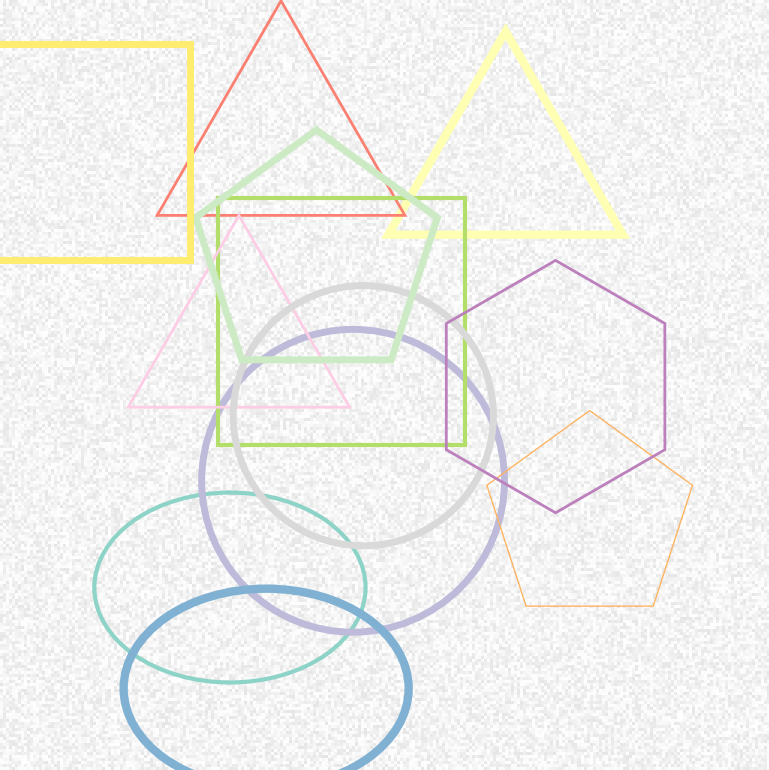[{"shape": "oval", "thickness": 1.5, "radius": 0.88, "center": [0.299, 0.237]}, {"shape": "triangle", "thickness": 3, "radius": 0.88, "center": [0.657, 0.783]}, {"shape": "circle", "thickness": 2.5, "radius": 0.98, "center": [0.459, 0.376]}, {"shape": "triangle", "thickness": 1, "radius": 0.93, "center": [0.365, 0.813]}, {"shape": "oval", "thickness": 3, "radius": 0.93, "center": [0.346, 0.106]}, {"shape": "pentagon", "thickness": 0.5, "radius": 0.7, "center": [0.766, 0.326]}, {"shape": "square", "thickness": 1.5, "radius": 0.8, "center": [0.444, 0.583]}, {"shape": "triangle", "thickness": 1, "radius": 0.83, "center": [0.31, 0.554]}, {"shape": "circle", "thickness": 2.5, "radius": 0.84, "center": [0.472, 0.46]}, {"shape": "hexagon", "thickness": 1, "radius": 0.82, "center": [0.722, 0.498]}, {"shape": "pentagon", "thickness": 2.5, "radius": 0.83, "center": [0.411, 0.666]}, {"shape": "square", "thickness": 2.5, "radius": 0.7, "center": [0.106, 0.803]}]